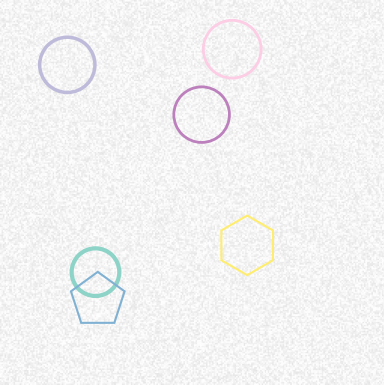[{"shape": "circle", "thickness": 3, "radius": 0.31, "center": [0.248, 0.293]}, {"shape": "circle", "thickness": 2.5, "radius": 0.36, "center": [0.175, 0.832]}, {"shape": "pentagon", "thickness": 1.5, "radius": 0.37, "center": [0.254, 0.221]}, {"shape": "circle", "thickness": 2, "radius": 0.38, "center": [0.603, 0.872]}, {"shape": "circle", "thickness": 2, "radius": 0.36, "center": [0.524, 0.702]}, {"shape": "hexagon", "thickness": 1.5, "radius": 0.39, "center": [0.642, 0.363]}]